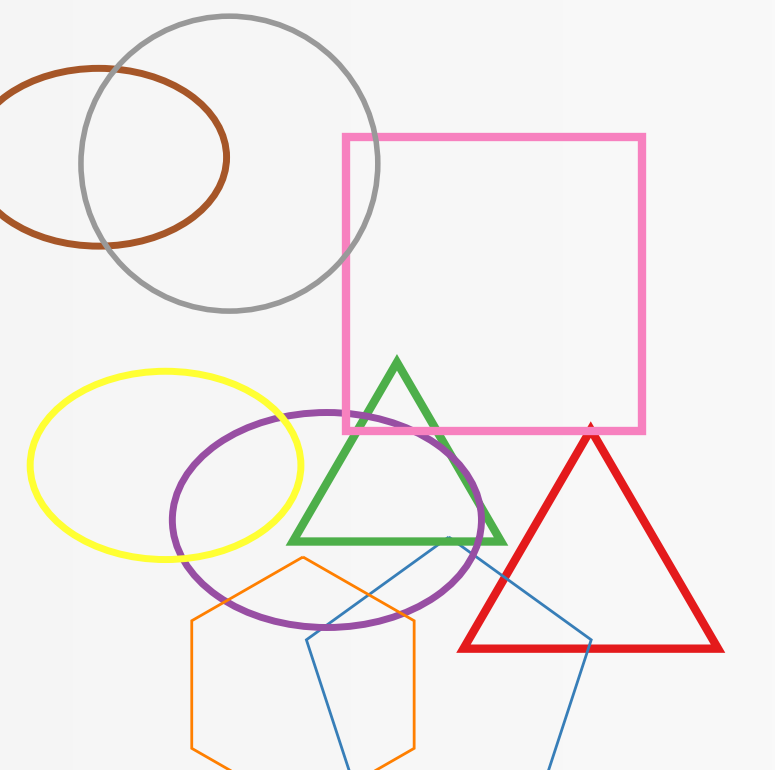[{"shape": "triangle", "thickness": 3, "radius": 0.95, "center": [0.762, 0.252]}, {"shape": "pentagon", "thickness": 1, "radius": 0.97, "center": [0.579, 0.109]}, {"shape": "triangle", "thickness": 3, "radius": 0.78, "center": [0.512, 0.374]}, {"shape": "oval", "thickness": 2.5, "radius": 1.0, "center": [0.422, 0.325]}, {"shape": "hexagon", "thickness": 1, "radius": 0.83, "center": [0.391, 0.111]}, {"shape": "oval", "thickness": 2.5, "radius": 0.87, "center": [0.214, 0.396]}, {"shape": "oval", "thickness": 2.5, "radius": 0.82, "center": [0.127, 0.796]}, {"shape": "square", "thickness": 3, "radius": 0.95, "center": [0.637, 0.631]}, {"shape": "circle", "thickness": 2, "radius": 0.96, "center": [0.296, 0.787]}]